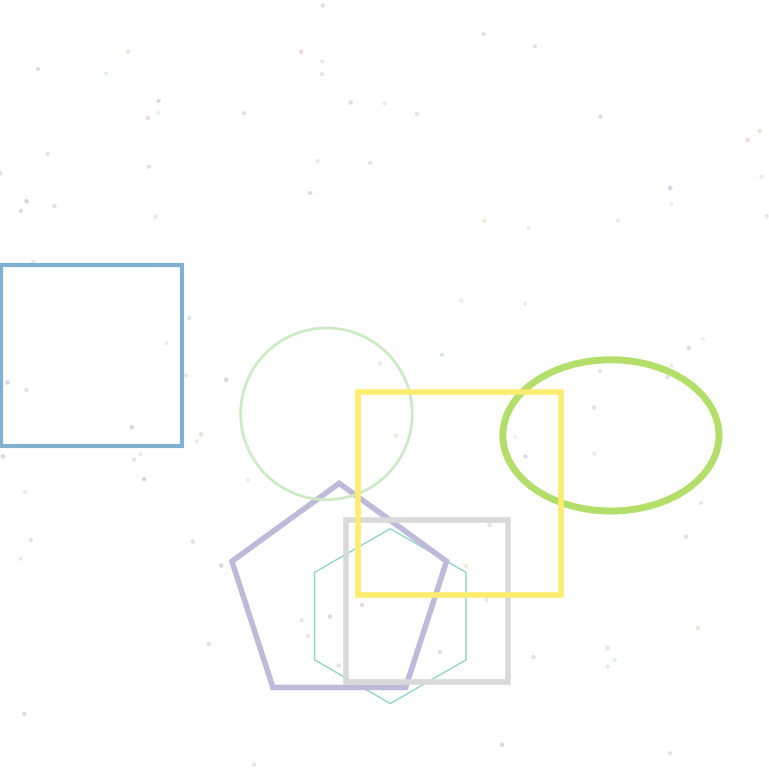[{"shape": "hexagon", "thickness": 0.5, "radius": 0.57, "center": [0.507, 0.2]}, {"shape": "pentagon", "thickness": 2, "radius": 0.73, "center": [0.441, 0.226]}, {"shape": "square", "thickness": 1.5, "radius": 0.59, "center": [0.119, 0.538]}, {"shape": "oval", "thickness": 2.5, "radius": 0.7, "center": [0.793, 0.435]}, {"shape": "square", "thickness": 2, "radius": 0.53, "center": [0.554, 0.219]}, {"shape": "circle", "thickness": 1, "radius": 0.56, "center": [0.424, 0.463]}, {"shape": "square", "thickness": 2, "radius": 0.66, "center": [0.597, 0.359]}]